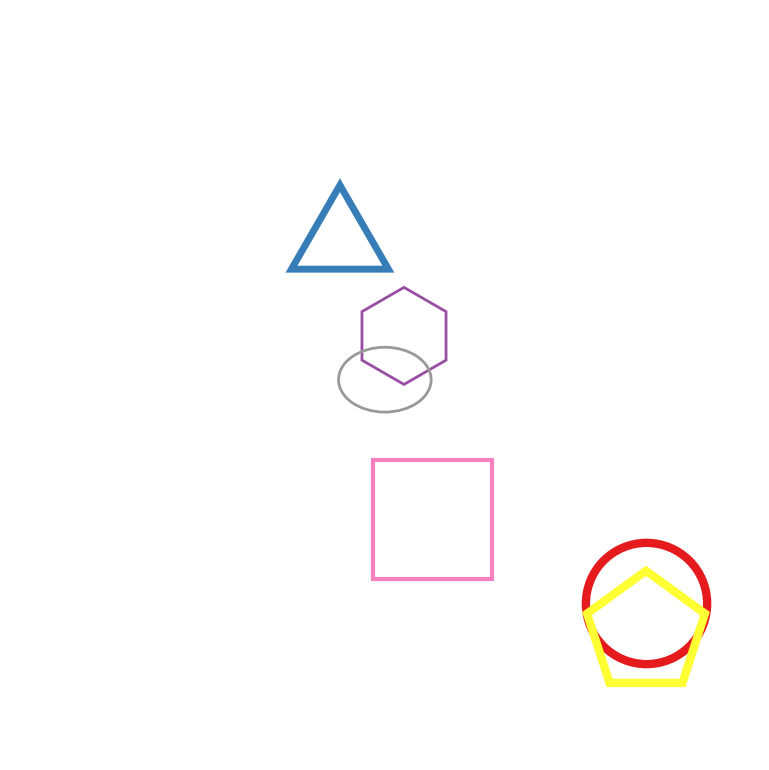[{"shape": "circle", "thickness": 3, "radius": 0.39, "center": [0.84, 0.216]}, {"shape": "triangle", "thickness": 2.5, "radius": 0.36, "center": [0.441, 0.687]}, {"shape": "hexagon", "thickness": 1, "radius": 0.32, "center": [0.525, 0.564]}, {"shape": "pentagon", "thickness": 3, "radius": 0.4, "center": [0.839, 0.178]}, {"shape": "square", "thickness": 1.5, "radius": 0.39, "center": [0.562, 0.326]}, {"shape": "oval", "thickness": 1, "radius": 0.3, "center": [0.5, 0.507]}]